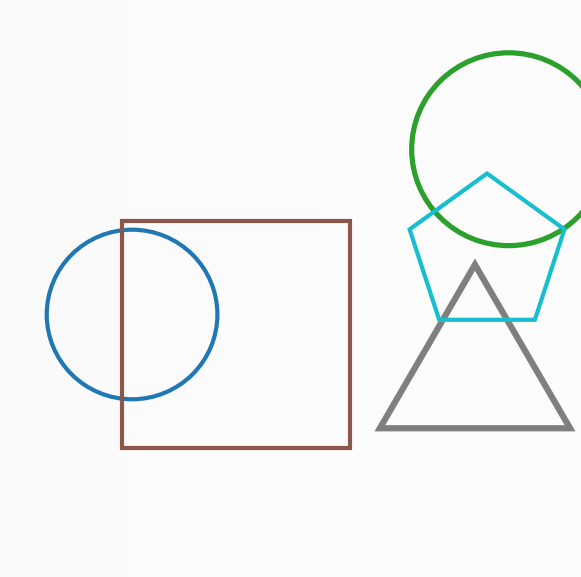[{"shape": "circle", "thickness": 2, "radius": 0.73, "center": [0.227, 0.455]}, {"shape": "circle", "thickness": 2.5, "radius": 0.83, "center": [0.875, 0.741]}, {"shape": "square", "thickness": 2, "radius": 0.98, "center": [0.406, 0.42]}, {"shape": "triangle", "thickness": 3, "radius": 0.94, "center": [0.817, 0.352]}, {"shape": "pentagon", "thickness": 2, "radius": 0.7, "center": [0.838, 0.559]}]